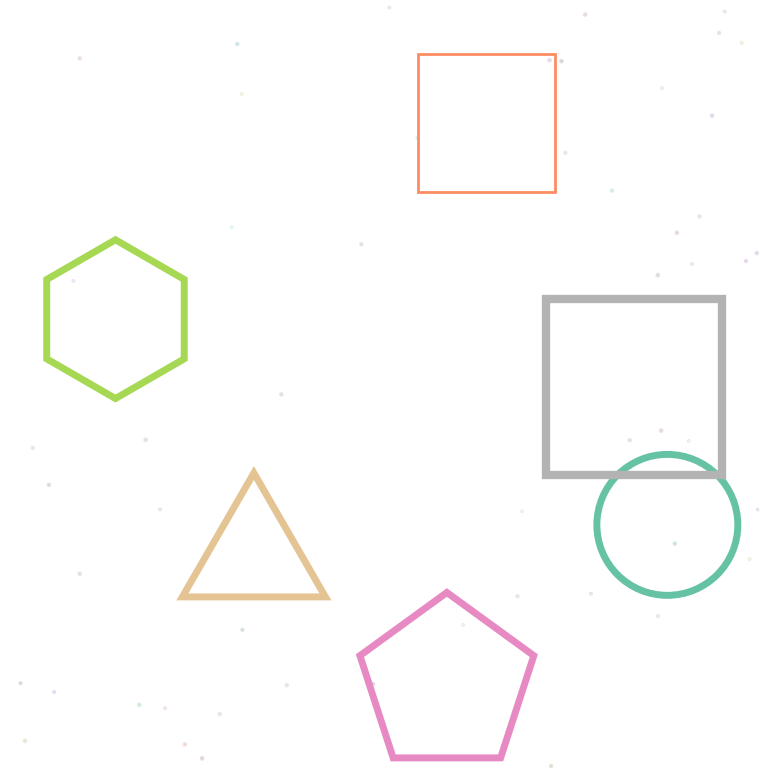[{"shape": "circle", "thickness": 2.5, "radius": 0.46, "center": [0.867, 0.318]}, {"shape": "square", "thickness": 1, "radius": 0.45, "center": [0.632, 0.84]}, {"shape": "pentagon", "thickness": 2.5, "radius": 0.59, "center": [0.58, 0.112]}, {"shape": "hexagon", "thickness": 2.5, "radius": 0.52, "center": [0.15, 0.586]}, {"shape": "triangle", "thickness": 2.5, "radius": 0.54, "center": [0.33, 0.278]}, {"shape": "square", "thickness": 3, "radius": 0.57, "center": [0.823, 0.497]}]